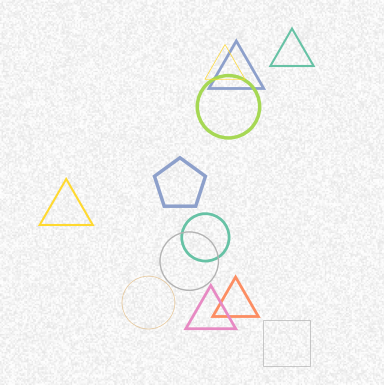[{"shape": "circle", "thickness": 2, "radius": 0.31, "center": [0.534, 0.383]}, {"shape": "triangle", "thickness": 1.5, "radius": 0.32, "center": [0.758, 0.861]}, {"shape": "triangle", "thickness": 2, "radius": 0.34, "center": [0.612, 0.212]}, {"shape": "pentagon", "thickness": 2.5, "radius": 0.35, "center": [0.467, 0.521]}, {"shape": "triangle", "thickness": 2, "radius": 0.41, "center": [0.614, 0.811]}, {"shape": "triangle", "thickness": 2, "radius": 0.37, "center": [0.548, 0.184]}, {"shape": "circle", "thickness": 2.5, "radius": 0.41, "center": [0.593, 0.723]}, {"shape": "triangle", "thickness": 0.5, "radius": 0.3, "center": [0.584, 0.824]}, {"shape": "triangle", "thickness": 1.5, "radius": 0.4, "center": [0.172, 0.455]}, {"shape": "circle", "thickness": 0.5, "radius": 0.34, "center": [0.386, 0.214]}, {"shape": "circle", "thickness": 1, "radius": 0.38, "center": [0.491, 0.322]}, {"shape": "square", "thickness": 0.5, "radius": 0.3, "center": [0.744, 0.11]}]